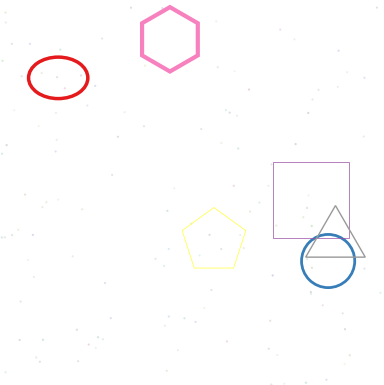[{"shape": "oval", "thickness": 2.5, "radius": 0.38, "center": [0.151, 0.798]}, {"shape": "circle", "thickness": 2, "radius": 0.35, "center": [0.852, 0.322]}, {"shape": "square", "thickness": 0.5, "radius": 0.49, "center": [0.808, 0.48]}, {"shape": "pentagon", "thickness": 0.5, "radius": 0.43, "center": [0.556, 0.374]}, {"shape": "hexagon", "thickness": 3, "radius": 0.42, "center": [0.441, 0.898]}, {"shape": "triangle", "thickness": 1, "radius": 0.45, "center": [0.871, 0.377]}]